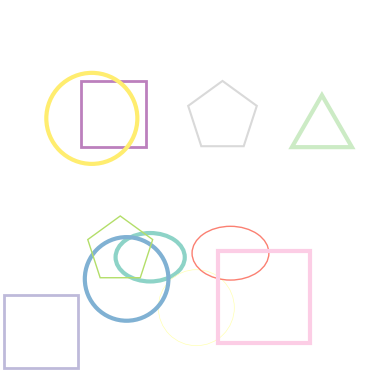[{"shape": "oval", "thickness": 3, "radius": 0.45, "center": [0.39, 0.332]}, {"shape": "circle", "thickness": 0.5, "radius": 0.49, "center": [0.51, 0.201]}, {"shape": "square", "thickness": 2, "radius": 0.48, "center": [0.107, 0.139]}, {"shape": "oval", "thickness": 1, "radius": 0.5, "center": [0.599, 0.342]}, {"shape": "circle", "thickness": 3, "radius": 0.54, "center": [0.329, 0.276]}, {"shape": "pentagon", "thickness": 1, "radius": 0.44, "center": [0.312, 0.35]}, {"shape": "square", "thickness": 3, "radius": 0.6, "center": [0.685, 0.228]}, {"shape": "pentagon", "thickness": 1.5, "radius": 0.47, "center": [0.578, 0.696]}, {"shape": "square", "thickness": 2, "radius": 0.43, "center": [0.295, 0.704]}, {"shape": "triangle", "thickness": 3, "radius": 0.45, "center": [0.836, 0.663]}, {"shape": "circle", "thickness": 3, "radius": 0.59, "center": [0.239, 0.693]}]